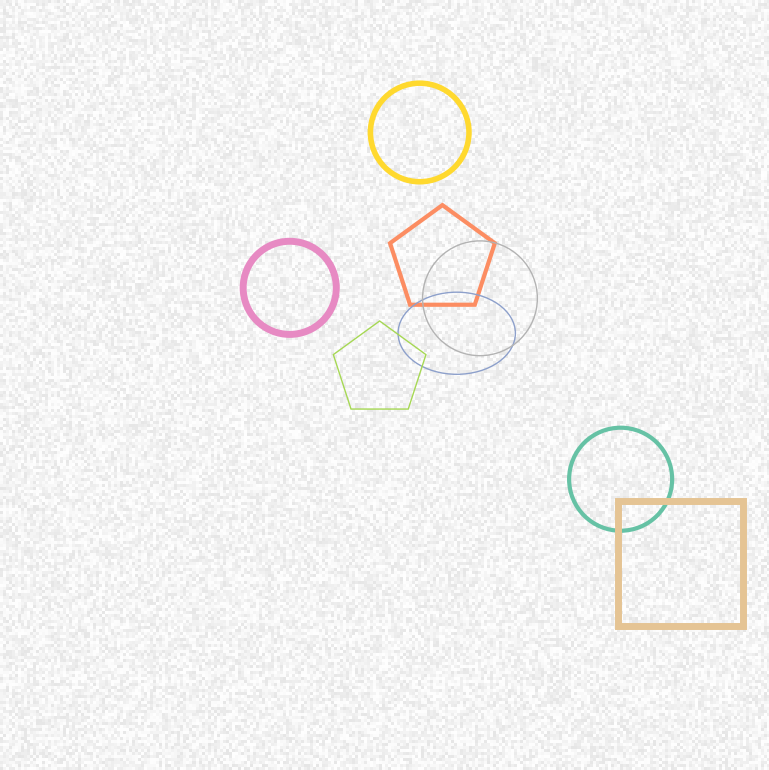[{"shape": "circle", "thickness": 1.5, "radius": 0.33, "center": [0.806, 0.378]}, {"shape": "pentagon", "thickness": 1.5, "radius": 0.36, "center": [0.575, 0.662]}, {"shape": "oval", "thickness": 0.5, "radius": 0.38, "center": [0.593, 0.567]}, {"shape": "circle", "thickness": 2.5, "radius": 0.3, "center": [0.376, 0.626]}, {"shape": "pentagon", "thickness": 0.5, "radius": 0.32, "center": [0.493, 0.52]}, {"shape": "circle", "thickness": 2, "radius": 0.32, "center": [0.545, 0.828]}, {"shape": "square", "thickness": 2.5, "radius": 0.41, "center": [0.884, 0.269]}, {"shape": "circle", "thickness": 0.5, "radius": 0.37, "center": [0.623, 0.613]}]